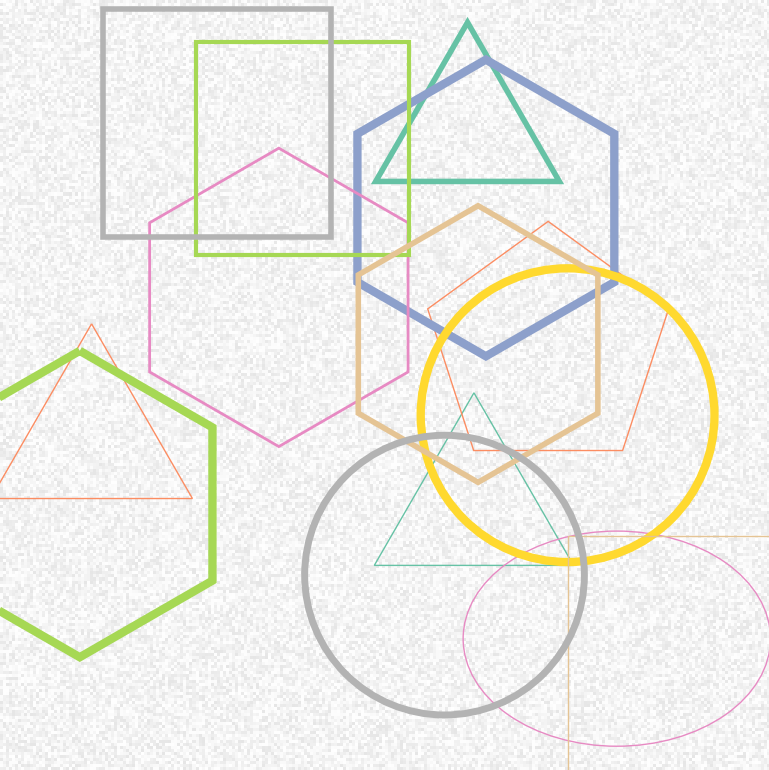[{"shape": "triangle", "thickness": 2, "radius": 0.69, "center": [0.607, 0.833]}, {"shape": "triangle", "thickness": 0.5, "radius": 0.75, "center": [0.615, 0.34]}, {"shape": "pentagon", "thickness": 0.5, "radius": 0.82, "center": [0.712, 0.548]}, {"shape": "triangle", "thickness": 0.5, "radius": 0.76, "center": [0.119, 0.428]}, {"shape": "hexagon", "thickness": 3, "radius": 0.96, "center": [0.631, 0.73]}, {"shape": "oval", "thickness": 0.5, "radius": 1.0, "center": [0.801, 0.171]}, {"shape": "hexagon", "thickness": 1, "radius": 0.97, "center": [0.362, 0.614]}, {"shape": "hexagon", "thickness": 3, "radius": 0.99, "center": [0.104, 0.345]}, {"shape": "square", "thickness": 1.5, "radius": 0.69, "center": [0.393, 0.807]}, {"shape": "circle", "thickness": 3, "radius": 0.95, "center": [0.737, 0.461]}, {"shape": "hexagon", "thickness": 2, "radius": 0.9, "center": [0.621, 0.553]}, {"shape": "square", "thickness": 0.5, "radius": 0.8, "center": [0.897, 0.144]}, {"shape": "square", "thickness": 2, "radius": 0.74, "center": [0.282, 0.84]}, {"shape": "circle", "thickness": 2.5, "radius": 0.91, "center": [0.577, 0.253]}]